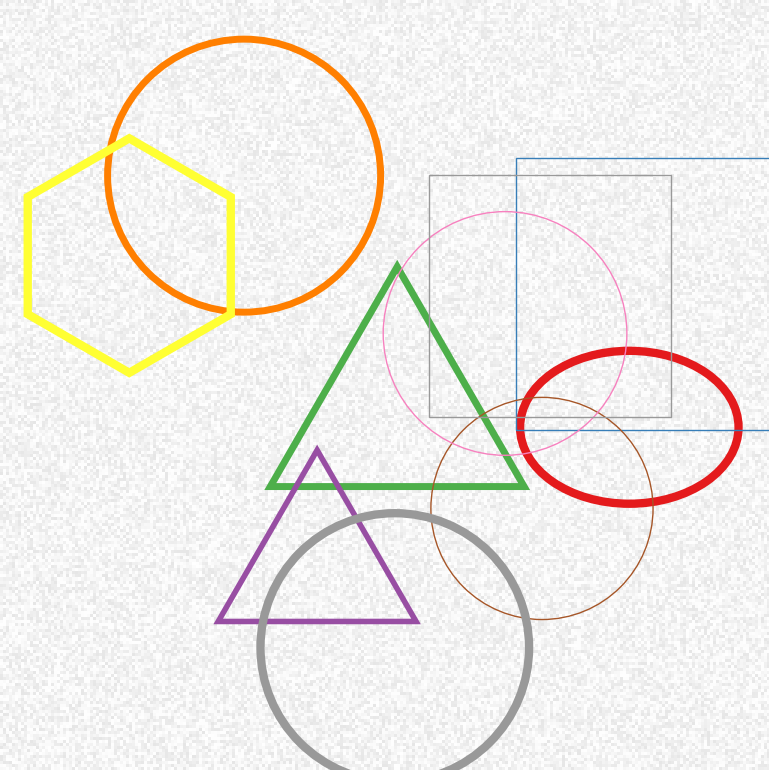[{"shape": "oval", "thickness": 3, "radius": 0.71, "center": [0.817, 0.445]}, {"shape": "square", "thickness": 0.5, "radius": 0.89, "center": [0.847, 0.618]}, {"shape": "triangle", "thickness": 2.5, "radius": 0.95, "center": [0.516, 0.463]}, {"shape": "triangle", "thickness": 2, "radius": 0.74, "center": [0.412, 0.267]}, {"shape": "circle", "thickness": 2.5, "radius": 0.89, "center": [0.317, 0.772]}, {"shape": "hexagon", "thickness": 3, "radius": 0.76, "center": [0.168, 0.668]}, {"shape": "circle", "thickness": 0.5, "radius": 0.72, "center": [0.704, 0.34]}, {"shape": "circle", "thickness": 0.5, "radius": 0.79, "center": [0.656, 0.567]}, {"shape": "circle", "thickness": 3, "radius": 0.87, "center": [0.513, 0.159]}, {"shape": "square", "thickness": 0.5, "radius": 0.79, "center": [0.714, 0.616]}]